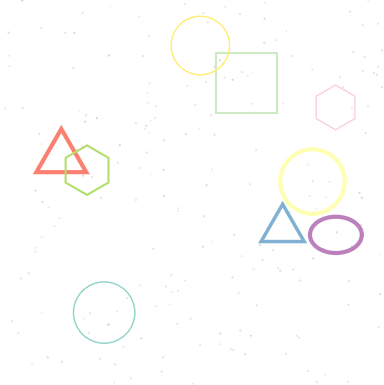[{"shape": "circle", "thickness": 1, "radius": 0.4, "center": [0.271, 0.188]}, {"shape": "circle", "thickness": 3, "radius": 0.42, "center": [0.812, 0.528]}, {"shape": "triangle", "thickness": 3, "radius": 0.37, "center": [0.159, 0.59]}, {"shape": "triangle", "thickness": 2.5, "radius": 0.32, "center": [0.734, 0.405]}, {"shape": "hexagon", "thickness": 1.5, "radius": 0.32, "center": [0.226, 0.558]}, {"shape": "hexagon", "thickness": 1, "radius": 0.29, "center": [0.872, 0.721]}, {"shape": "oval", "thickness": 3, "radius": 0.34, "center": [0.872, 0.39]}, {"shape": "square", "thickness": 1.5, "radius": 0.39, "center": [0.64, 0.784]}, {"shape": "circle", "thickness": 1, "radius": 0.38, "center": [0.52, 0.882]}]